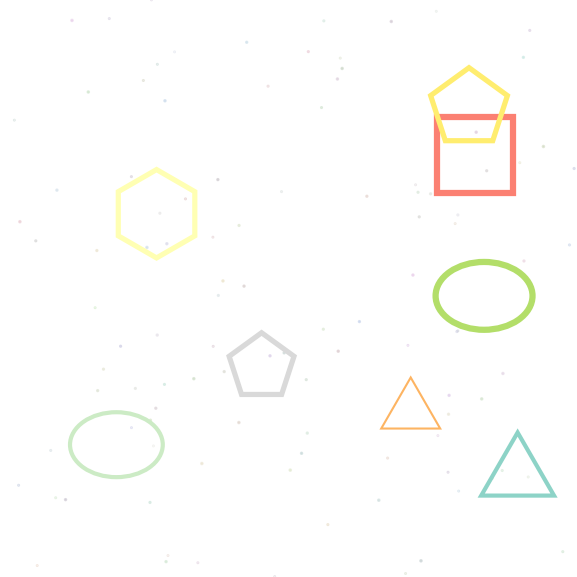[{"shape": "triangle", "thickness": 2, "radius": 0.36, "center": [0.896, 0.177]}, {"shape": "hexagon", "thickness": 2.5, "radius": 0.38, "center": [0.271, 0.629]}, {"shape": "square", "thickness": 3, "radius": 0.33, "center": [0.822, 0.731]}, {"shape": "triangle", "thickness": 1, "radius": 0.29, "center": [0.711, 0.287]}, {"shape": "oval", "thickness": 3, "radius": 0.42, "center": [0.838, 0.487]}, {"shape": "pentagon", "thickness": 2.5, "radius": 0.3, "center": [0.453, 0.364]}, {"shape": "oval", "thickness": 2, "radius": 0.4, "center": [0.202, 0.229]}, {"shape": "pentagon", "thickness": 2.5, "radius": 0.35, "center": [0.812, 0.812]}]